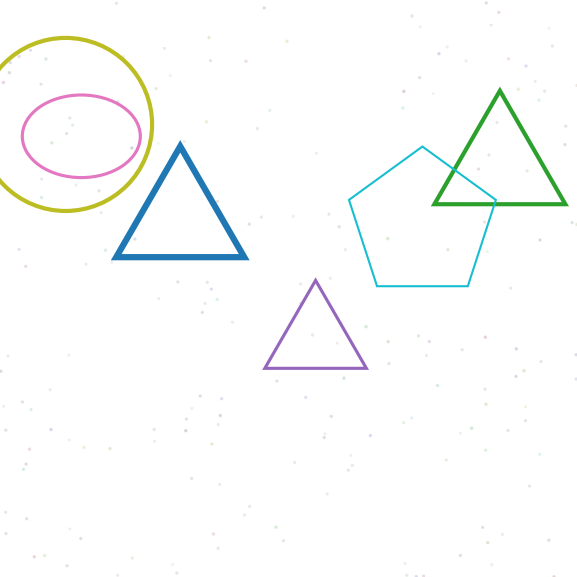[{"shape": "triangle", "thickness": 3, "radius": 0.64, "center": [0.312, 0.618]}, {"shape": "triangle", "thickness": 2, "radius": 0.65, "center": [0.866, 0.711]}, {"shape": "triangle", "thickness": 1.5, "radius": 0.51, "center": [0.546, 0.412]}, {"shape": "oval", "thickness": 1.5, "radius": 0.51, "center": [0.141, 0.763]}, {"shape": "circle", "thickness": 2, "radius": 0.75, "center": [0.114, 0.784]}, {"shape": "pentagon", "thickness": 1, "radius": 0.67, "center": [0.731, 0.612]}]